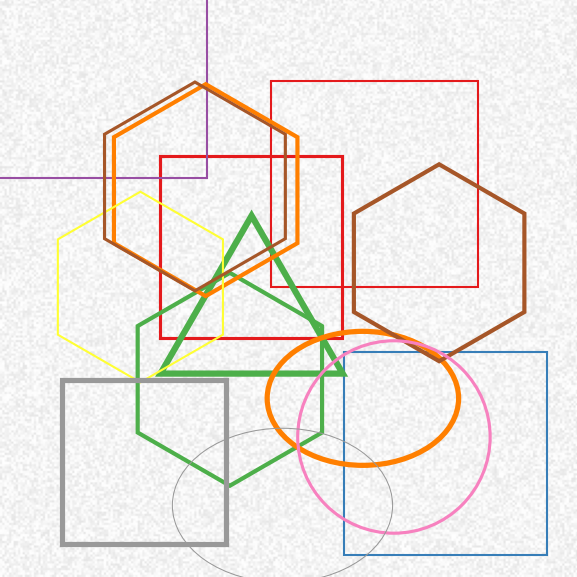[{"shape": "square", "thickness": 1.5, "radius": 0.79, "center": [0.435, 0.572]}, {"shape": "square", "thickness": 1, "radius": 0.89, "center": [0.648, 0.68]}, {"shape": "square", "thickness": 1, "radius": 0.88, "center": [0.771, 0.214]}, {"shape": "hexagon", "thickness": 2, "radius": 0.92, "center": [0.398, 0.342]}, {"shape": "triangle", "thickness": 3, "radius": 0.91, "center": [0.436, 0.443]}, {"shape": "square", "thickness": 1, "radius": 1.0, "center": [0.16, 0.89]}, {"shape": "oval", "thickness": 2.5, "radius": 0.83, "center": [0.628, 0.309]}, {"shape": "hexagon", "thickness": 2, "radius": 0.92, "center": [0.356, 0.67]}, {"shape": "hexagon", "thickness": 1, "radius": 0.83, "center": [0.243, 0.502]}, {"shape": "hexagon", "thickness": 2, "radius": 0.85, "center": [0.76, 0.544]}, {"shape": "hexagon", "thickness": 1.5, "radius": 0.9, "center": [0.338, 0.676]}, {"shape": "circle", "thickness": 1.5, "radius": 0.83, "center": [0.682, 0.242]}, {"shape": "square", "thickness": 2.5, "radius": 0.71, "center": [0.249, 0.2]}, {"shape": "oval", "thickness": 0.5, "radius": 0.95, "center": [0.489, 0.124]}]